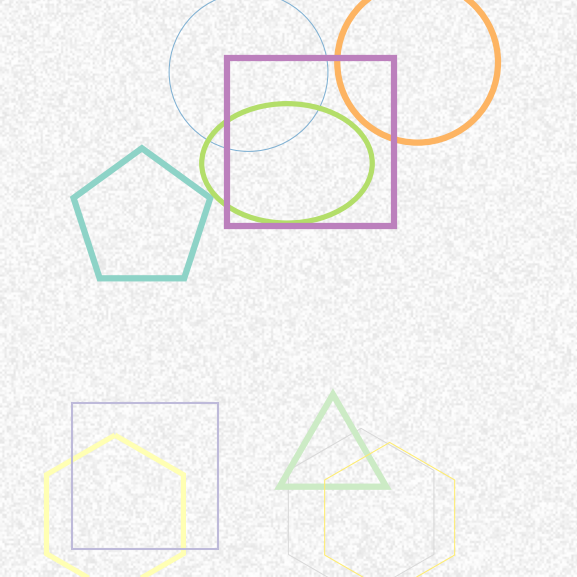[{"shape": "pentagon", "thickness": 3, "radius": 0.62, "center": [0.246, 0.618]}, {"shape": "hexagon", "thickness": 2.5, "radius": 0.68, "center": [0.199, 0.109]}, {"shape": "square", "thickness": 1, "radius": 0.63, "center": [0.251, 0.175]}, {"shape": "circle", "thickness": 0.5, "radius": 0.69, "center": [0.43, 0.874]}, {"shape": "circle", "thickness": 3, "radius": 0.7, "center": [0.723, 0.891]}, {"shape": "oval", "thickness": 2.5, "radius": 0.74, "center": [0.497, 0.716]}, {"shape": "hexagon", "thickness": 0.5, "radius": 0.73, "center": [0.625, 0.112]}, {"shape": "square", "thickness": 3, "radius": 0.72, "center": [0.537, 0.753]}, {"shape": "triangle", "thickness": 3, "radius": 0.53, "center": [0.577, 0.21]}, {"shape": "hexagon", "thickness": 0.5, "radius": 0.65, "center": [0.675, 0.103]}]